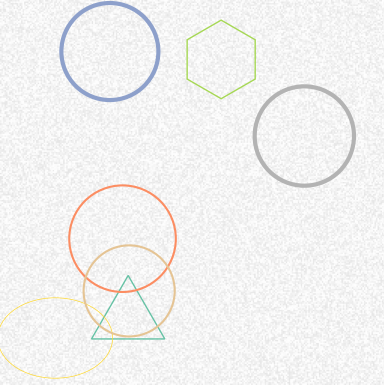[{"shape": "triangle", "thickness": 1, "radius": 0.55, "center": [0.333, 0.175]}, {"shape": "circle", "thickness": 1.5, "radius": 0.69, "center": [0.318, 0.38]}, {"shape": "circle", "thickness": 3, "radius": 0.63, "center": [0.285, 0.866]}, {"shape": "hexagon", "thickness": 1, "radius": 0.51, "center": [0.574, 0.846]}, {"shape": "oval", "thickness": 0.5, "radius": 0.75, "center": [0.143, 0.122]}, {"shape": "circle", "thickness": 1.5, "radius": 0.59, "center": [0.335, 0.244]}, {"shape": "circle", "thickness": 3, "radius": 0.64, "center": [0.79, 0.647]}]